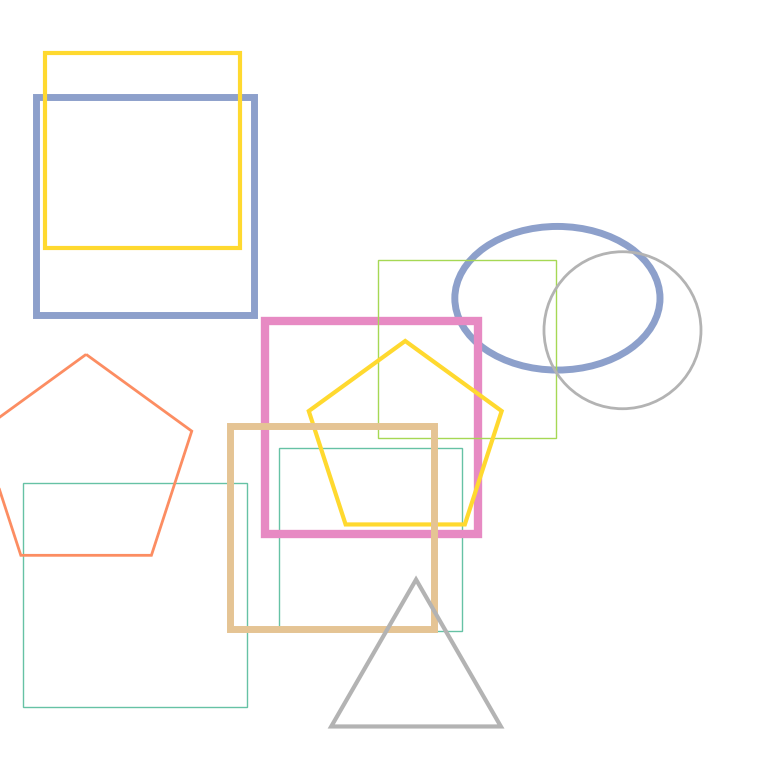[{"shape": "square", "thickness": 0.5, "radius": 0.59, "center": [0.481, 0.299]}, {"shape": "square", "thickness": 0.5, "radius": 0.73, "center": [0.175, 0.227]}, {"shape": "pentagon", "thickness": 1, "radius": 0.72, "center": [0.112, 0.396]}, {"shape": "oval", "thickness": 2.5, "radius": 0.67, "center": [0.724, 0.613]}, {"shape": "square", "thickness": 2.5, "radius": 0.71, "center": [0.188, 0.732]}, {"shape": "square", "thickness": 3, "radius": 0.69, "center": [0.482, 0.444]}, {"shape": "square", "thickness": 0.5, "radius": 0.58, "center": [0.607, 0.547]}, {"shape": "square", "thickness": 1.5, "radius": 0.63, "center": [0.185, 0.805]}, {"shape": "pentagon", "thickness": 1.5, "radius": 0.66, "center": [0.526, 0.425]}, {"shape": "square", "thickness": 2.5, "radius": 0.66, "center": [0.431, 0.315]}, {"shape": "circle", "thickness": 1, "radius": 0.51, "center": [0.808, 0.571]}, {"shape": "triangle", "thickness": 1.5, "radius": 0.64, "center": [0.54, 0.12]}]